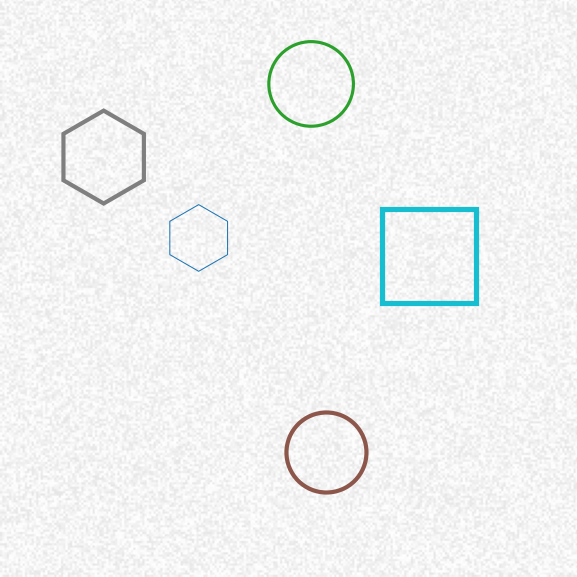[{"shape": "hexagon", "thickness": 0.5, "radius": 0.29, "center": [0.344, 0.587]}, {"shape": "circle", "thickness": 1.5, "radius": 0.37, "center": [0.539, 0.854]}, {"shape": "circle", "thickness": 2, "radius": 0.35, "center": [0.565, 0.216]}, {"shape": "hexagon", "thickness": 2, "radius": 0.4, "center": [0.18, 0.727]}, {"shape": "square", "thickness": 2.5, "radius": 0.41, "center": [0.742, 0.556]}]